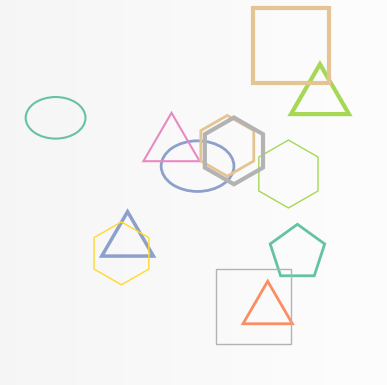[{"shape": "oval", "thickness": 1.5, "radius": 0.39, "center": [0.143, 0.694]}, {"shape": "pentagon", "thickness": 2, "radius": 0.37, "center": [0.768, 0.344]}, {"shape": "triangle", "thickness": 2, "radius": 0.37, "center": [0.691, 0.196]}, {"shape": "triangle", "thickness": 2.5, "radius": 0.38, "center": [0.329, 0.373]}, {"shape": "oval", "thickness": 2, "radius": 0.47, "center": [0.51, 0.568]}, {"shape": "triangle", "thickness": 1.5, "radius": 0.42, "center": [0.443, 0.623]}, {"shape": "hexagon", "thickness": 1, "radius": 0.44, "center": [0.744, 0.548]}, {"shape": "triangle", "thickness": 3, "radius": 0.43, "center": [0.826, 0.747]}, {"shape": "hexagon", "thickness": 1, "radius": 0.41, "center": [0.313, 0.342]}, {"shape": "square", "thickness": 3, "radius": 0.49, "center": [0.75, 0.882]}, {"shape": "hexagon", "thickness": 2, "radius": 0.39, "center": [0.587, 0.621]}, {"shape": "square", "thickness": 1, "radius": 0.49, "center": [0.654, 0.205]}, {"shape": "hexagon", "thickness": 3, "radius": 0.43, "center": [0.604, 0.608]}]